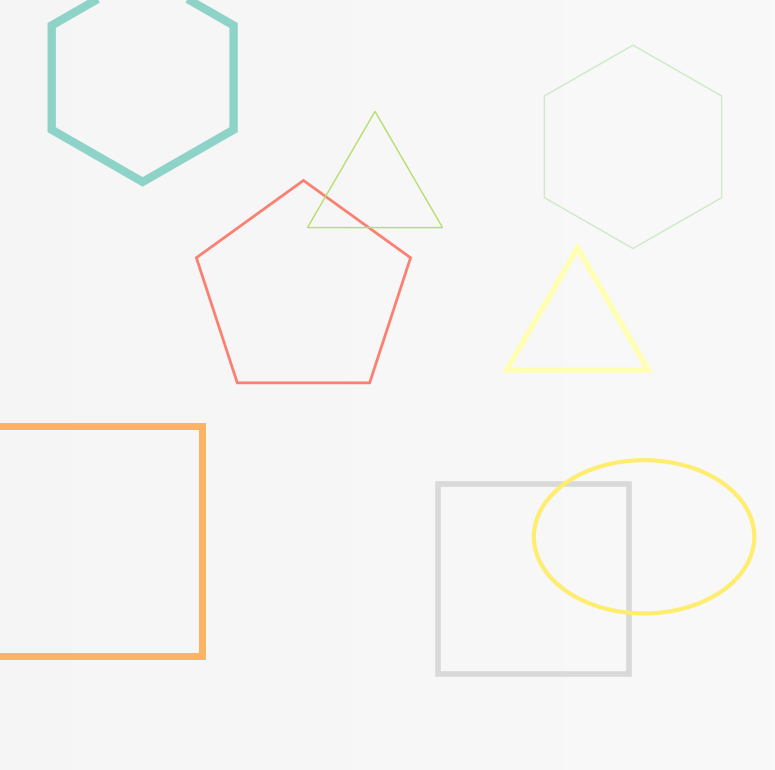[{"shape": "hexagon", "thickness": 3, "radius": 0.68, "center": [0.184, 0.899]}, {"shape": "triangle", "thickness": 2, "radius": 0.53, "center": [0.745, 0.572]}, {"shape": "pentagon", "thickness": 1, "radius": 0.73, "center": [0.392, 0.62]}, {"shape": "square", "thickness": 2.5, "radius": 0.74, "center": [0.111, 0.297]}, {"shape": "triangle", "thickness": 0.5, "radius": 0.5, "center": [0.484, 0.755]}, {"shape": "square", "thickness": 2, "radius": 0.62, "center": [0.688, 0.248]}, {"shape": "hexagon", "thickness": 0.5, "radius": 0.66, "center": [0.817, 0.809]}, {"shape": "oval", "thickness": 1.5, "radius": 0.71, "center": [0.831, 0.303]}]